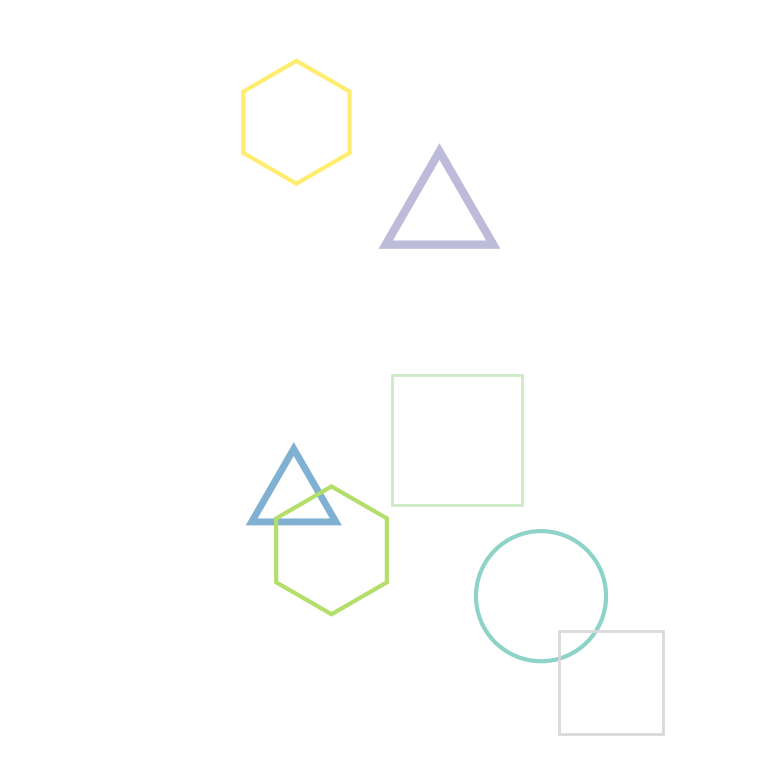[{"shape": "circle", "thickness": 1.5, "radius": 0.42, "center": [0.703, 0.226]}, {"shape": "triangle", "thickness": 3, "radius": 0.4, "center": [0.571, 0.723]}, {"shape": "triangle", "thickness": 2.5, "radius": 0.32, "center": [0.382, 0.354]}, {"shape": "hexagon", "thickness": 1.5, "radius": 0.42, "center": [0.431, 0.285]}, {"shape": "square", "thickness": 1, "radius": 0.34, "center": [0.793, 0.114]}, {"shape": "square", "thickness": 1, "radius": 0.42, "center": [0.593, 0.429]}, {"shape": "hexagon", "thickness": 1.5, "radius": 0.4, "center": [0.385, 0.841]}]